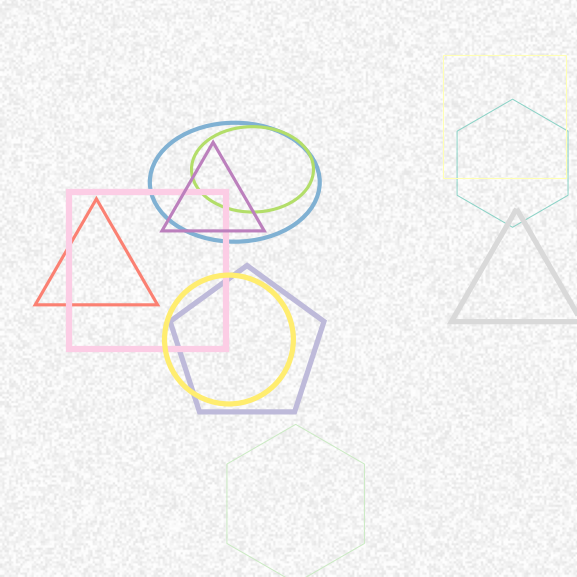[{"shape": "hexagon", "thickness": 0.5, "radius": 0.55, "center": [0.888, 0.716]}, {"shape": "square", "thickness": 0.5, "radius": 0.53, "center": [0.874, 0.797]}, {"shape": "pentagon", "thickness": 2.5, "radius": 0.7, "center": [0.428, 0.399]}, {"shape": "triangle", "thickness": 1.5, "radius": 0.61, "center": [0.167, 0.532]}, {"shape": "oval", "thickness": 2, "radius": 0.74, "center": [0.407, 0.684]}, {"shape": "oval", "thickness": 1.5, "radius": 0.53, "center": [0.437, 0.706]}, {"shape": "square", "thickness": 3, "radius": 0.68, "center": [0.256, 0.531]}, {"shape": "triangle", "thickness": 2.5, "radius": 0.65, "center": [0.895, 0.507]}, {"shape": "triangle", "thickness": 1.5, "radius": 0.51, "center": [0.369, 0.65]}, {"shape": "hexagon", "thickness": 0.5, "radius": 0.69, "center": [0.512, 0.127]}, {"shape": "circle", "thickness": 2.5, "radius": 0.56, "center": [0.396, 0.411]}]